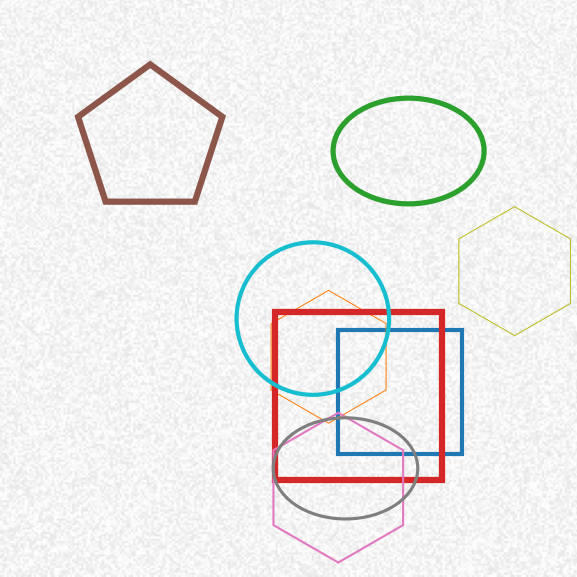[{"shape": "square", "thickness": 2, "radius": 0.53, "center": [0.693, 0.32]}, {"shape": "hexagon", "thickness": 0.5, "radius": 0.57, "center": [0.569, 0.381]}, {"shape": "oval", "thickness": 2.5, "radius": 0.65, "center": [0.708, 0.738]}, {"shape": "square", "thickness": 3, "radius": 0.73, "center": [0.621, 0.313]}, {"shape": "pentagon", "thickness": 3, "radius": 0.66, "center": [0.26, 0.756]}, {"shape": "hexagon", "thickness": 1, "radius": 0.65, "center": [0.586, 0.155]}, {"shape": "oval", "thickness": 1.5, "radius": 0.63, "center": [0.598, 0.188]}, {"shape": "hexagon", "thickness": 0.5, "radius": 0.56, "center": [0.891, 0.53]}, {"shape": "circle", "thickness": 2, "radius": 0.66, "center": [0.542, 0.447]}]